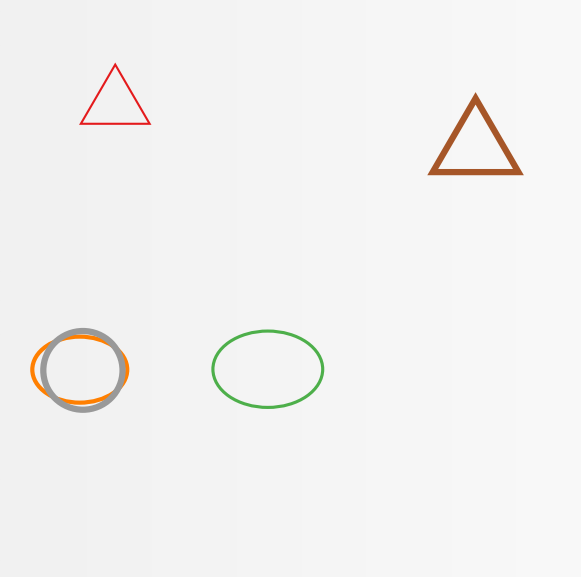[{"shape": "triangle", "thickness": 1, "radius": 0.34, "center": [0.198, 0.819]}, {"shape": "oval", "thickness": 1.5, "radius": 0.47, "center": [0.461, 0.36]}, {"shape": "oval", "thickness": 2, "radius": 0.41, "center": [0.137, 0.359]}, {"shape": "triangle", "thickness": 3, "radius": 0.43, "center": [0.818, 0.744]}, {"shape": "circle", "thickness": 3, "radius": 0.34, "center": [0.143, 0.358]}]